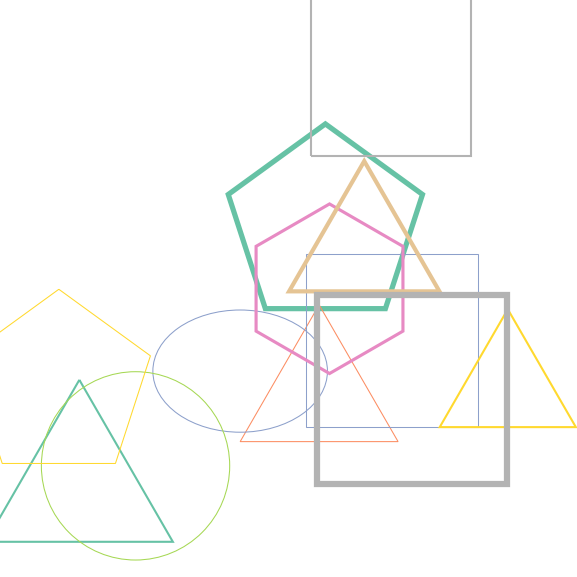[{"shape": "triangle", "thickness": 1, "radius": 0.93, "center": [0.137, 0.154]}, {"shape": "pentagon", "thickness": 2.5, "radius": 0.88, "center": [0.563, 0.608]}, {"shape": "triangle", "thickness": 0.5, "radius": 0.79, "center": [0.553, 0.313]}, {"shape": "square", "thickness": 0.5, "radius": 0.75, "center": [0.679, 0.409]}, {"shape": "oval", "thickness": 0.5, "radius": 0.76, "center": [0.416, 0.357]}, {"shape": "hexagon", "thickness": 1.5, "radius": 0.73, "center": [0.571, 0.499]}, {"shape": "circle", "thickness": 0.5, "radius": 0.82, "center": [0.235, 0.192]}, {"shape": "pentagon", "thickness": 0.5, "radius": 0.83, "center": [0.102, 0.331]}, {"shape": "triangle", "thickness": 1, "radius": 0.68, "center": [0.879, 0.328]}, {"shape": "triangle", "thickness": 2, "radius": 0.75, "center": [0.631, 0.57]}, {"shape": "square", "thickness": 1, "radius": 0.69, "center": [0.677, 0.868]}, {"shape": "square", "thickness": 3, "radius": 0.82, "center": [0.714, 0.324]}]